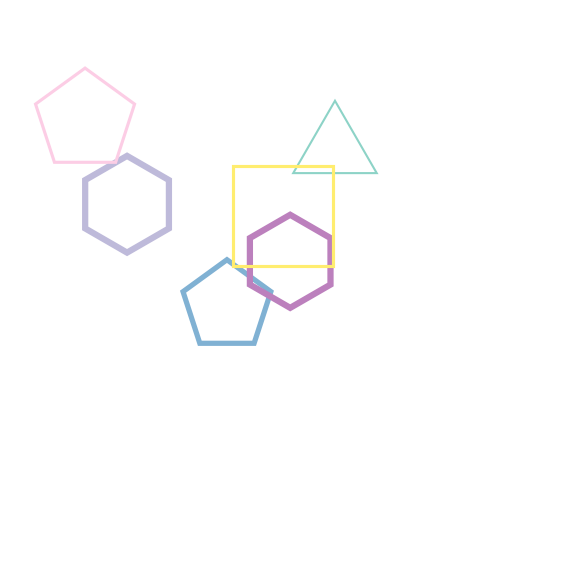[{"shape": "triangle", "thickness": 1, "radius": 0.42, "center": [0.58, 0.741]}, {"shape": "hexagon", "thickness": 3, "radius": 0.42, "center": [0.22, 0.645]}, {"shape": "pentagon", "thickness": 2.5, "radius": 0.4, "center": [0.393, 0.469]}, {"shape": "pentagon", "thickness": 1.5, "radius": 0.45, "center": [0.147, 0.791]}, {"shape": "hexagon", "thickness": 3, "radius": 0.4, "center": [0.502, 0.547]}, {"shape": "square", "thickness": 1.5, "radius": 0.43, "center": [0.489, 0.625]}]